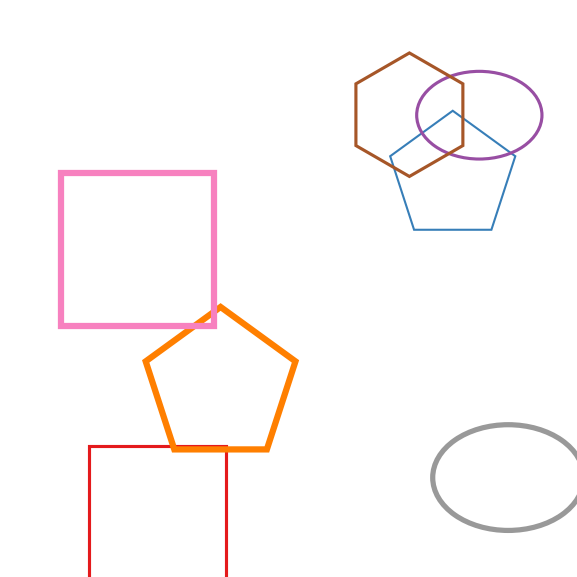[{"shape": "square", "thickness": 1.5, "radius": 0.59, "center": [0.273, 0.108]}, {"shape": "pentagon", "thickness": 1, "radius": 0.57, "center": [0.784, 0.693]}, {"shape": "oval", "thickness": 1.5, "radius": 0.54, "center": [0.83, 0.8]}, {"shape": "pentagon", "thickness": 3, "radius": 0.68, "center": [0.382, 0.331]}, {"shape": "hexagon", "thickness": 1.5, "radius": 0.53, "center": [0.709, 0.801]}, {"shape": "square", "thickness": 3, "radius": 0.66, "center": [0.238, 0.566]}, {"shape": "oval", "thickness": 2.5, "radius": 0.65, "center": [0.88, 0.172]}]